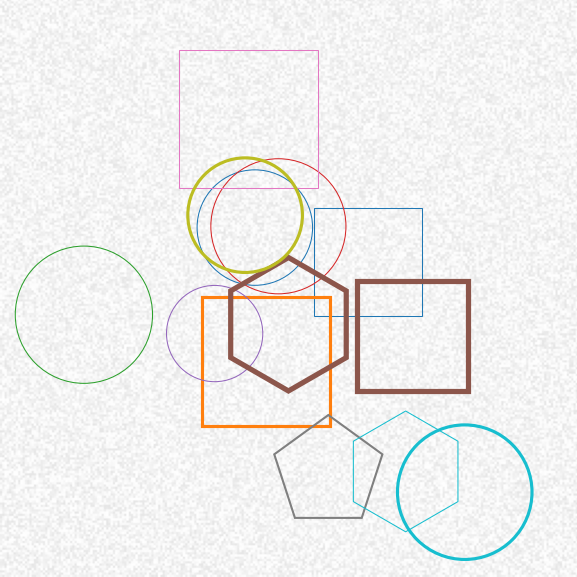[{"shape": "square", "thickness": 0.5, "radius": 0.47, "center": [0.637, 0.545]}, {"shape": "circle", "thickness": 0.5, "radius": 0.5, "center": [0.441, 0.605]}, {"shape": "square", "thickness": 1.5, "radius": 0.56, "center": [0.461, 0.373]}, {"shape": "circle", "thickness": 0.5, "radius": 0.59, "center": [0.145, 0.454]}, {"shape": "circle", "thickness": 0.5, "radius": 0.58, "center": [0.482, 0.607]}, {"shape": "circle", "thickness": 0.5, "radius": 0.42, "center": [0.372, 0.422]}, {"shape": "hexagon", "thickness": 2.5, "radius": 0.58, "center": [0.5, 0.438]}, {"shape": "square", "thickness": 2.5, "radius": 0.48, "center": [0.714, 0.418]}, {"shape": "square", "thickness": 0.5, "radius": 0.6, "center": [0.43, 0.793]}, {"shape": "pentagon", "thickness": 1, "radius": 0.49, "center": [0.569, 0.182]}, {"shape": "circle", "thickness": 1.5, "radius": 0.5, "center": [0.424, 0.627]}, {"shape": "hexagon", "thickness": 0.5, "radius": 0.52, "center": [0.702, 0.183]}, {"shape": "circle", "thickness": 1.5, "radius": 0.58, "center": [0.805, 0.147]}]